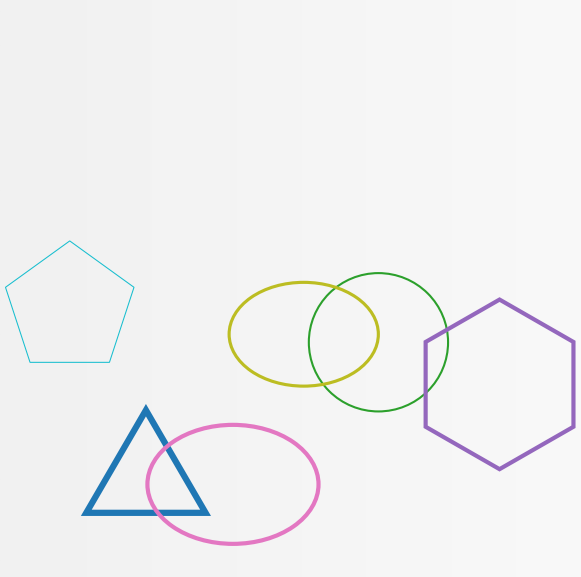[{"shape": "triangle", "thickness": 3, "radius": 0.59, "center": [0.251, 0.17]}, {"shape": "circle", "thickness": 1, "radius": 0.6, "center": [0.651, 0.406]}, {"shape": "hexagon", "thickness": 2, "radius": 0.73, "center": [0.859, 0.334]}, {"shape": "oval", "thickness": 2, "radius": 0.74, "center": [0.401, 0.16]}, {"shape": "oval", "thickness": 1.5, "radius": 0.64, "center": [0.523, 0.42]}, {"shape": "pentagon", "thickness": 0.5, "radius": 0.58, "center": [0.12, 0.466]}]